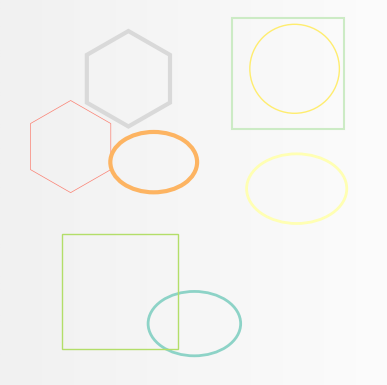[{"shape": "oval", "thickness": 2, "radius": 0.6, "center": [0.502, 0.159]}, {"shape": "oval", "thickness": 2, "radius": 0.65, "center": [0.766, 0.51]}, {"shape": "hexagon", "thickness": 0.5, "radius": 0.6, "center": [0.182, 0.619]}, {"shape": "oval", "thickness": 3, "radius": 0.56, "center": [0.397, 0.579]}, {"shape": "square", "thickness": 1, "radius": 0.75, "center": [0.31, 0.243]}, {"shape": "hexagon", "thickness": 3, "radius": 0.62, "center": [0.331, 0.795]}, {"shape": "square", "thickness": 1.5, "radius": 0.72, "center": [0.743, 0.81]}, {"shape": "circle", "thickness": 1, "radius": 0.58, "center": [0.76, 0.821]}]